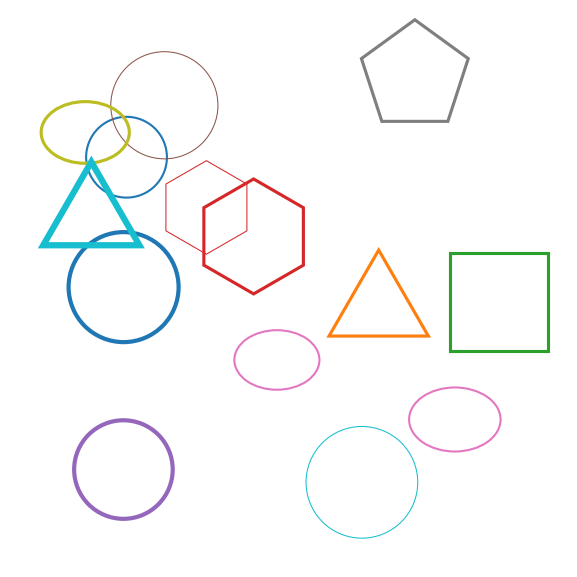[{"shape": "circle", "thickness": 2, "radius": 0.48, "center": [0.214, 0.502]}, {"shape": "circle", "thickness": 1, "radius": 0.35, "center": [0.219, 0.727]}, {"shape": "triangle", "thickness": 1.5, "radius": 0.5, "center": [0.656, 0.467]}, {"shape": "square", "thickness": 1.5, "radius": 0.43, "center": [0.864, 0.476]}, {"shape": "hexagon", "thickness": 1.5, "radius": 0.5, "center": [0.439, 0.59]}, {"shape": "hexagon", "thickness": 0.5, "radius": 0.4, "center": [0.357, 0.64]}, {"shape": "circle", "thickness": 2, "radius": 0.43, "center": [0.214, 0.186]}, {"shape": "circle", "thickness": 0.5, "radius": 0.46, "center": [0.285, 0.817]}, {"shape": "oval", "thickness": 1, "radius": 0.37, "center": [0.479, 0.376]}, {"shape": "oval", "thickness": 1, "radius": 0.4, "center": [0.788, 0.273]}, {"shape": "pentagon", "thickness": 1.5, "radius": 0.49, "center": [0.718, 0.868]}, {"shape": "oval", "thickness": 1.5, "radius": 0.38, "center": [0.148, 0.77]}, {"shape": "circle", "thickness": 0.5, "radius": 0.48, "center": [0.627, 0.164]}, {"shape": "triangle", "thickness": 3, "radius": 0.48, "center": [0.158, 0.623]}]